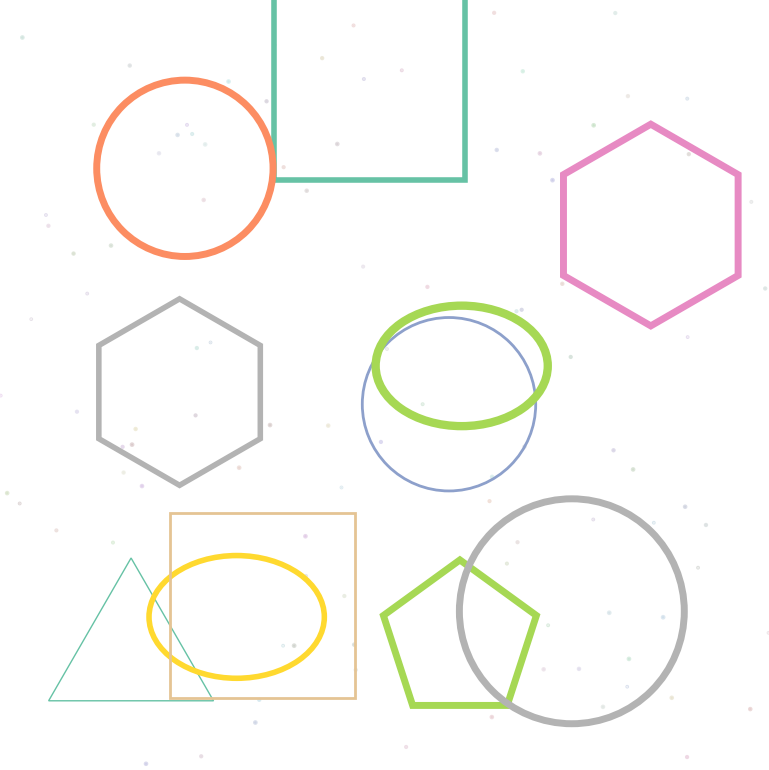[{"shape": "square", "thickness": 2, "radius": 0.62, "center": [0.48, 0.891]}, {"shape": "triangle", "thickness": 0.5, "radius": 0.62, "center": [0.17, 0.152]}, {"shape": "circle", "thickness": 2.5, "radius": 0.57, "center": [0.24, 0.781]}, {"shape": "circle", "thickness": 1, "radius": 0.56, "center": [0.583, 0.475]}, {"shape": "hexagon", "thickness": 2.5, "radius": 0.65, "center": [0.845, 0.708]}, {"shape": "pentagon", "thickness": 2.5, "radius": 0.52, "center": [0.597, 0.168]}, {"shape": "oval", "thickness": 3, "radius": 0.56, "center": [0.6, 0.525]}, {"shape": "oval", "thickness": 2, "radius": 0.57, "center": [0.307, 0.199]}, {"shape": "square", "thickness": 1, "radius": 0.6, "center": [0.341, 0.214]}, {"shape": "circle", "thickness": 2.5, "radius": 0.73, "center": [0.743, 0.206]}, {"shape": "hexagon", "thickness": 2, "radius": 0.61, "center": [0.233, 0.491]}]